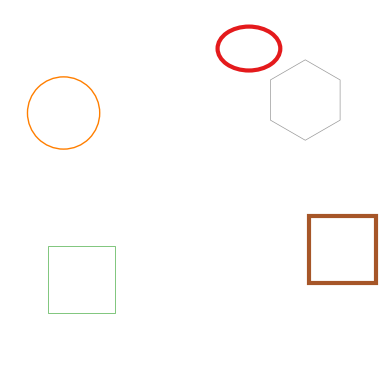[{"shape": "oval", "thickness": 3, "radius": 0.41, "center": [0.647, 0.874]}, {"shape": "square", "thickness": 0.5, "radius": 0.44, "center": [0.211, 0.273]}, {"shape": "circle", "thickness": 1, "radius": 0.47, "center": [0.165, 0.707]}, {"shape": "square", "thickness": 3, "radius": 0.44, "center": [0.889, 0.351]}, {"shape": "hexagon", "thickness": 0.5, "radius": 0.52, "center": [0.793, 0.74]}]